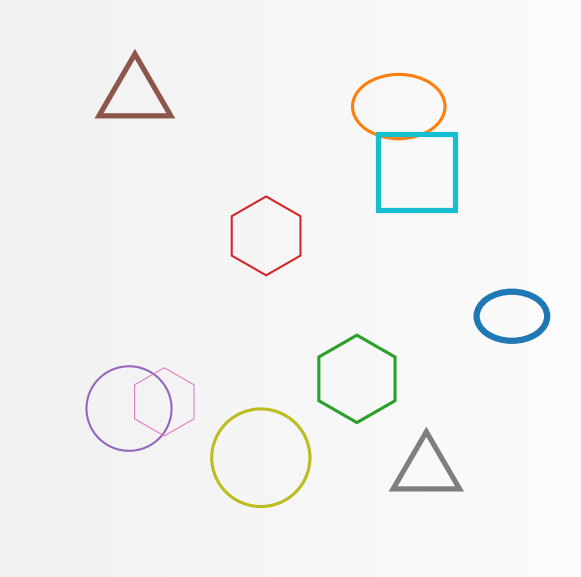[{"shape": "oval", "thickness": 3, "radius": 0.3, "center": [0.881, 0.452]}, {"shape": "oval", "thickness": 1.5, "radius": 0.4, "center": [0.686, 0.815]}, {"shape": "hexagon", "thickness": 1.5, "radius": 0.38, "center": [0.614, 0.343]}, {"shape": "hexagon", "thickness": 1, "radius": 0.34, "center": [0.458, 0.591]}, {"shape": "circle", "thickness": 1, "radius": 0.37, "center": [0.222, 0.292]}, {"shape": "triangle", "thickness": 2.5, "radius": 0.36, "center": [0.232, 0.834]}, {"shape": "hexagon", "thickness": 0.5, "radius": 0.3, "center": [0.283, 0.303]}, {"shape": "triangle", "thickness": 2.5, "radius": 0.33, "center": [0.734, 0.186]}, {"shape": "circle", "thickness": 1.5, "radius": 0.42, "center": [0.449, 0.207]}, {"shape": "square", "thickness": 2.5, "radius": 0.33, "center": [0.716, 0.701]}]